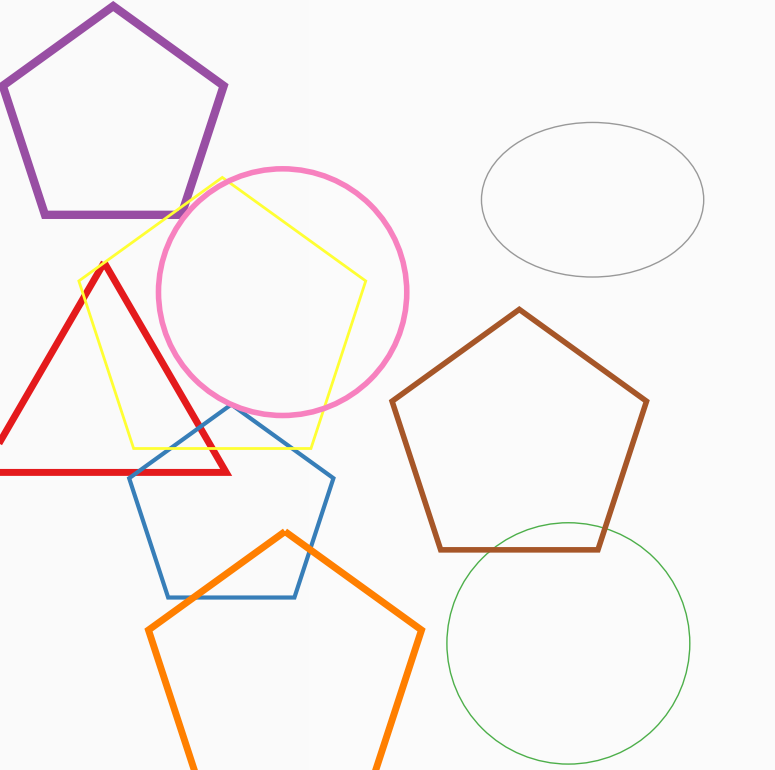[{"shape": "triangle", "thickness": 2.5, "radius": 0.91, "center": [0.134, 0.477]}, {"shape": "pentagon", "thickness": 1.5, "radius": 0.69, "center": [0.298, 0.336]}, {"shape": "circle", "thickness": 0.5, "radius": 0.78, "center": [0.733, 0.164]}, {"shape": "pentagon", "thickness": 3, "radius": 0.75, "center": [0.146, 0.842]}, {"shape": "pentagon", "thickness": 2.5, "radius": 0.93, "center": [0.368, 0.125]}, {"shape": "pentagon", "thickness": 1, "radius": 0.97, "center": [0.287, 0.575]}, {"shape": "pentagon", "thickness": 2, "radius": 0.86, "center": [0.67, 0.426]}, {"shape": "circle", "thickness": 2, "radius": 0.8, "center": [0.365, 0.621]}, {"shape": "oval", "thickness": 0.5, "radius": 0.72, "center": [0.765, 0.741]}]